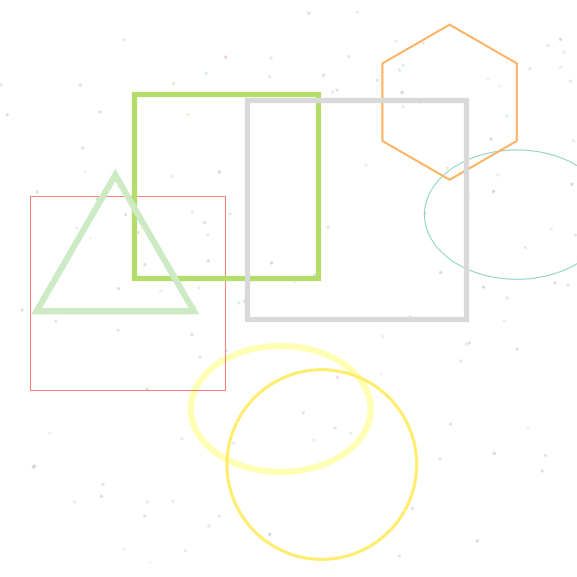[{"shape": "oval", "thickness": 0.5, "radius": 0.8, "center": [0.895, 0.628]}, {"shape": "oval", "thickness": 3, "radius": 0.78, "center": [0.486, 0.291]}, {"shape": "square", "thickness": 0.5, "radius": 0.84, "center": [0.221, 0.492]}, {"shape": "hexagon", "thickness": 1, "radius": 0.67, "center": [0.779, 0.822]}, {"shape": "square", "thickness": 2.5, "radius": 0.8, "center": [0.391, 0.677]}, {"shape": "square", "thickness": 2.5, "radius": 0.95, "center": [0.617, 0.636]}, {"shape": "triangle", "thickness": 3, "radius": 0.79, "center": [0.2, 0.539]}, {"shape": "circle", "thickness": 1.5, "radius": 0.82, "center": [0.557, 0.195]}]